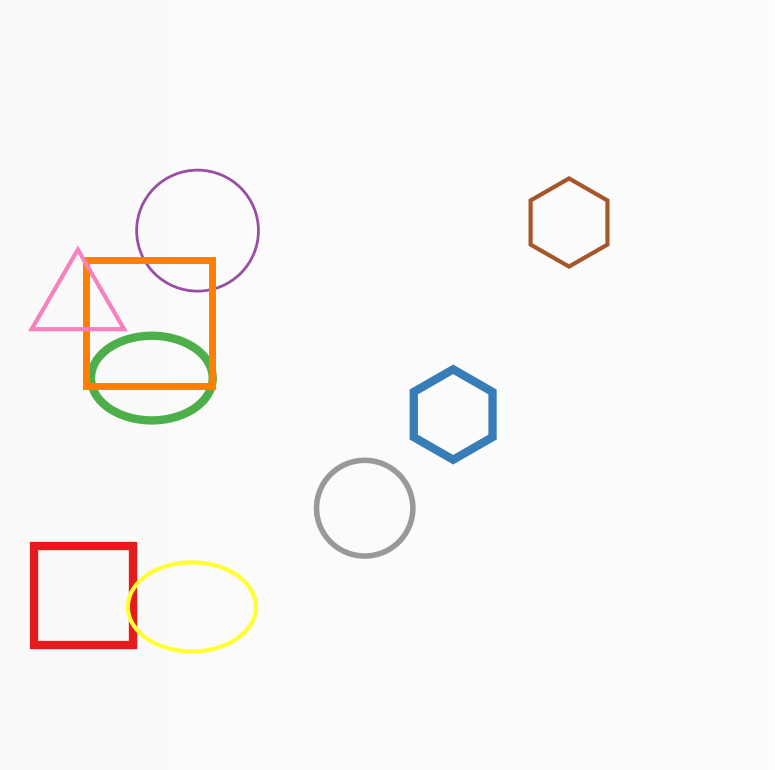[{"shape": "square", "thickness": 3, "radius": 0.32, "center": [0.107, 0.227]}, {"shape": "hexagon", "thickness": 3, "radius": 0.29, "center": [0.585, 0.462]}, {"shape": "oval", "thickness": 3, "radius": 0.39, "center": [0.196, 0.509]}, {"shape": "circle", "thickness": 1, "radius": 0.39, "center": [0.255, 0.7]}, {"shape": "square", "thickness": 2.5, "radius": 0.41, "center": [0.192, 0.58]}, {"shape": "oval", "thickness": 1.5, "radius": 0.41, "center": [0.248, 0.212]}, {"shape": "hexagon", "thickness": 1.5, "radius": 0.29, "center": [0.734, 0.711]}, {"shape": "triangle", "thickness": 1.5, "radius": 0.34, "center": [0.1, 0.607]}, {"shape": "circle", "thickness": 2, "radius": 0.31, "center": [0.471, 0.34]}]